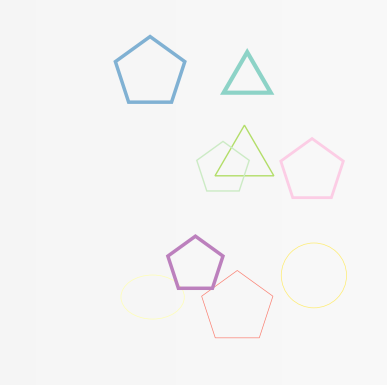[{"shape": "triangle", "thickness": 3, "radius": 0.35, "center": [0.638, 0.794]}, {"shape": "oval", "thickness": 0.5, "radius": 0.41, "center": [0.394, 0.228]}, {"shape": "pentagon", "thickness": 0.5, "radius": 0.48, "center": [0.612, 0.201]}, {"shape": "pentagon", "thickness": 2.5, "radius": 0.47, "center": [0.387, 0.811]}, {"shape": "triangle", "thickness": 1, "radius": 0.44, "center": [0.631, 0.587]}, {"shape": "pentagon", "thickness": 2, "radius": 0.42, "center": [0.805, 0.555]}, {"shape": "pentagon", "thickness": 2.5, "radius": 0.37, "center": [0.504, 0.312]}, {"shape": "pentagon", "thickness": 1, "radius": 0.36, "center": [0.575, 0.562]}, {"shape": "circle", "thickness": 0.5, "radius": 0.42, "center": [0.81, 0.285]}]